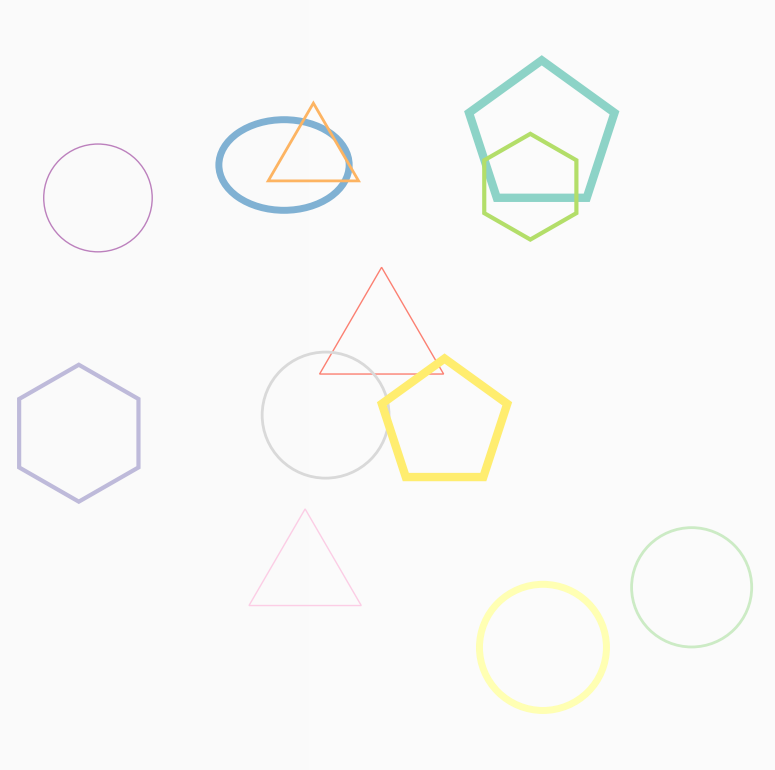[{"shape": "pentagon", "thickness": 3, "radius": 0.49, "center": [0.699, 0.823]}, {"shape": "circle", "thickness": 2.5, "radius": 0.41, "center": [0.701, 0.159]}, {"shape": "hexagon", "thickness": 1.5, "radius": 0.44, "center": [0.102, 0.437]}, {"shape": "triangle", "thickness": 0.5, "radius": 0.46, "center": [0.492, 0.56]}, {"shape": "oval", "thickness": 2.5, "radius": 0.42, "center": [0.366, 0.786]}, {"shape": "triangle", "thickness": 1, "radius": 0.34, "center": [0.404, 0.799]}, {"shape": "hexagon", "thickness": 1.5, "radius": 0.34, "center": [0.684, 0.758]}, {"shape": "triangle", "thickness": 0.5, "radius": 0.42, "center": [0.394, 0.255]}, {"shape": "circle", "thickness": 1, "radius": 0.41, "center": [0.42, 0.461]}, {"shape": "circle", "thickness": 0.5, "radius": 0.35, "center": [0.126, 0.743]}, {"shape": "circle", "thickness": 1, "radius": 0.39, "center": [0.892, 0.237]}, {"shape": "pentagon", "thickness": 3, "radius": 0.43, "center": [0.574, 0.449]}]